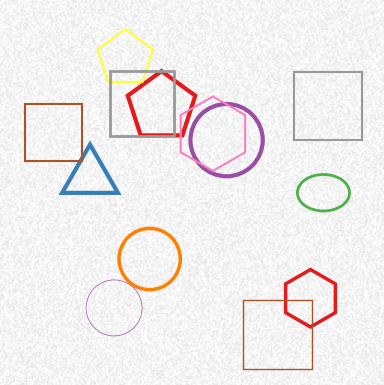[{"shape": "pentagon", "thickness": 3, "radius": 0.46, "center": [0.42, 0.723]}, {"shape": "hexagon", "thickness": 2.5, "radius": 0.37, "center": [0.806, 0.225]}, {"shape": "triangle", "thickness": 3, "radius": 0.42, "center": [0.234, 0.541]}, {"shape": "oval", "thickness": 2, "radius": 0.34, "center": [0.84, 0.499]}, {"shape": "circle", "thickness": 3, "radius": 0.47, "center": [0.589, 0.636]}, {"shape": "circle", "thickness": 0.5, "radius": 0.36, "center": [0.296, 0.2]}, {"shape": "circle", "thickness": 2.5, "radius": 0.4, "center": [0.389, 0.327]}, {"shape": "pentagon", "thickness": 1.5, "radius": 0.38, "center": [0.326, 0.848]}, {"shape": "square", "thickness": 1.5, "radius": 0.37, "center": [0.139, 0.657]}, {"shape": "square", "thickness": 1, "radius": 0.45, "center": [0.72, 0.132]}, {"shape": "hexagon", "thickness": 1.5, "radius": 0.48, "center": [0.553, 0.653]}, {"shape": "square", "thickness": 1.5, "radius": 0.44, "center": [0.853, 0.725]}, {"shape": "square", "thickness": 2, "radius": 0.42, "center": [0.369, 0.732]}]